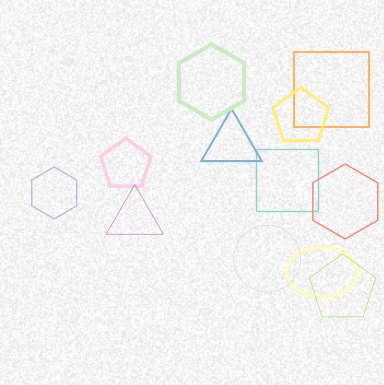[{"shape": "square", "thickness": 1, "radius": 0.4, "center": [0.747, 0.532]}, {"shape": "oval", "thickness": 2, "radius": 0.46, "center": [0.836, 0.293]}, {"shape": "hexagon", "thickness": 1, "radius": 0.34, "center": [0.141, 0.499]}, {"shape": "hexagon", "thickness": 1, "radius": 0.49, "center": [0.897, 0.477]}, {"shape": "triangle", "thickness": 1.5, "radius": 0.45, "center": [0.601, 0.627]}, {"shape": "square", "thickness": 1.5, "radius": 0.49, "center": [0.862, 0.768]}, {"shape": "pentagon", "thickness": 0.5, "radius": 0.45, "center": [0.89, 0.25]}, {"shape": "pentagon", "thickness": 2.5, "radius": 0.34, "center": [0.327, 0.572]}, {"shape": "circle", "thickness": 0.5, "radius": 0.43, "center": [0.694, 0.328]}, {"shape": "triangle", "thickness": 0.5, "radius": 0.43, "center": [0.35, 0.434]}, {"shape": "hexagon", "thickness": 3, "radius": 0.49, "center": [0.55, 0.787]}, {"shape": "pentagon", "thickness": 2, "radius": 0.38, "center": [0.781, 0.697]}]